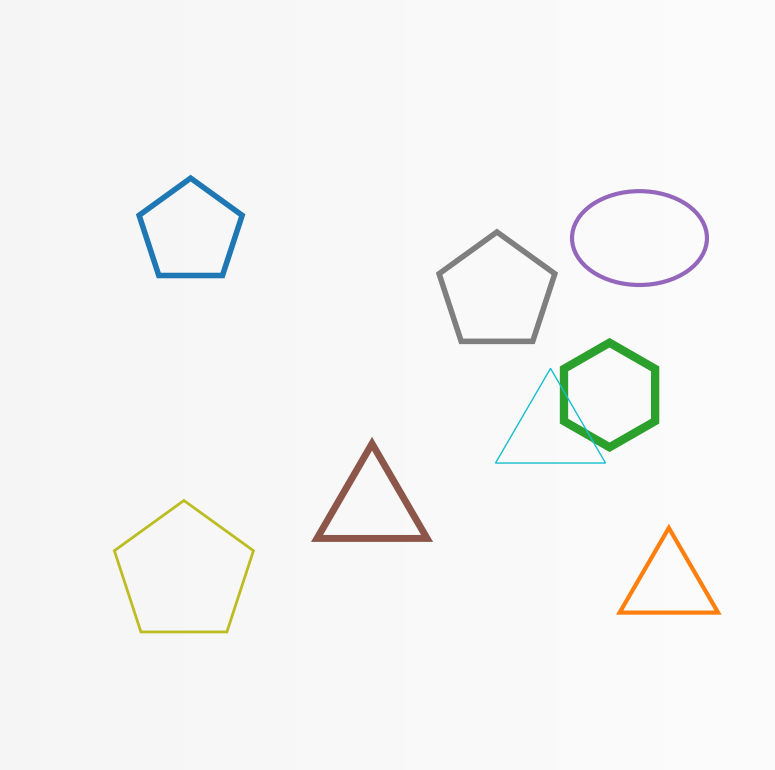[{"shape": "pentagon", "thickness": 2, "radius": 0.35, "center": [0.246, 0.699]}, {"shape": "triangle", "thickness": 1.5, "radius": 0.37, "center": [0.863, 0.241]}, {"shape": "hexagon", "thickness": 3, "radius": 0.34, "center": [0.787, 0.487]}, {"shape": "oval", "thickness": 1.5, "radius": 0.44, "center": [0.825, 0.691]}, {"shape": "triangle", "thickness": 2.5, "radius": 0.41, "center": [0.48, 0.342]}, {"shape": "pentagon", "thickness": 2, "radius": 0.39, "center": [0.641, 0.62]}, {"shape": "pentagon", "thickness": 1, "radius": 0.47, "center": [0.237, 0.256]}, {"shape": "triangle", "thickness": 0.5, "radius": 0.41, "center": [0.71, 0.44]}]